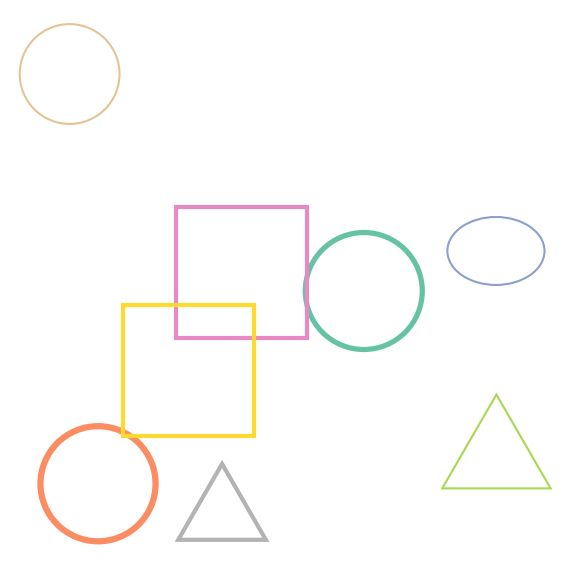[{"shape": "circle", "thickness": 2.5, "radius": 0.51, "center": [0.63, 0.495]}, {"shape": "circle", "thickness": 3, "radius": 0.5, "center": [0.17, 0.161]}, {"shape": "oval", "thickness": 1, "radius": 0.42, "center": [0.859, 0.565]}, {"shape": "square", "thickness": 2, "radius": 0.57, "center": [0.419, 0.527]}, {"shape": "triangle", "thickness": 1, "radius": 0.54, "center": [0.86, 0.208]}, {"shape": "square", "thickness": 2, "radius": 0.57, "center": [0.327, 0.358]}, {"shape": "circle", "thickness": 1, "radius": 0.43, "center": [0.121, 0.871]}, {"shape": "triangle", "thickness": 2, "radius": 0.44, "center": [0.385, 0.108]}]